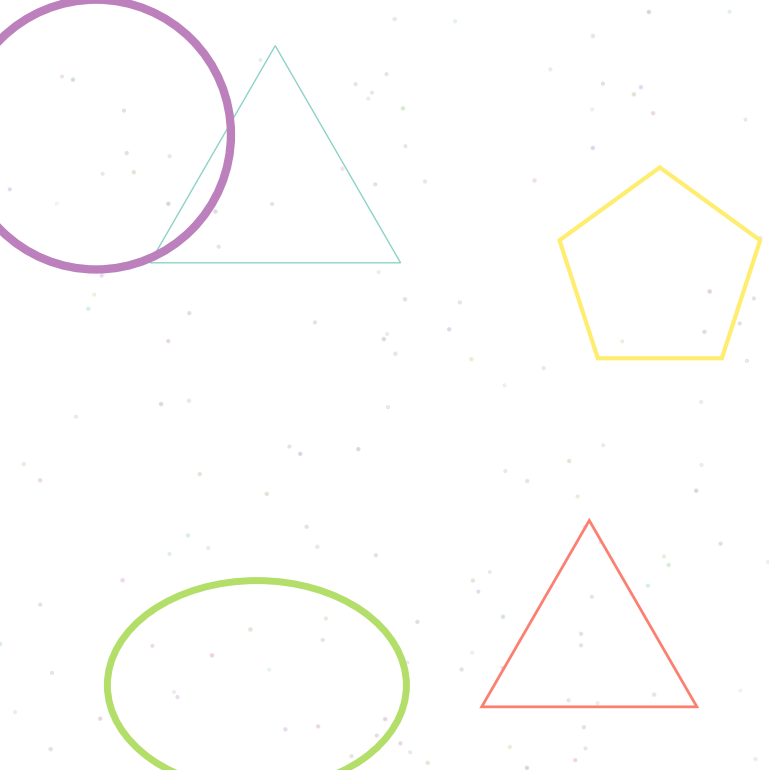[{"shape": "triangle", "thickness": 0.5, "radius": 0.94, "center": [0.357, 0.753]}, {"shape": "triangle", "thickness": 1, "radius": 0.81, "center": [0.765, 0.163]}, {"shape": "oval", "thickness": 2.5, "radius": 0.97, "center": [0.334, 0.11]}, {"shape": "circle", "thickness": 3, "radius": 0.88, "center": [0.125, 0.825]}, {"shape": "pentagon", "thickness": 1.5, "radius": 0.69, "center": [0.857, 0.646]}]